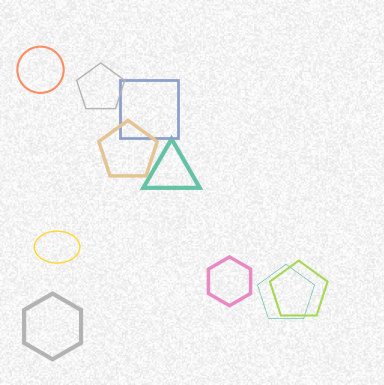[{"shape": "triangle", "thickness": 3, "radius": 0.42, "center": [0.446, 0.554]}, {"shape": "pentagon", "thickness": 0.5, "radius": 0.39, "center": [0.743, 0.236]}, {"shape": "circle", "thickness": 1.5, "radius": 0.3, "center": [0.105, 0.819]}, {"shape": "square", "thickness": 2, "radius": 0.38, "center": [0.387, 0.716]}, {"shape": "hexagon", "thickness": 2.5, "radius": 0.32, "center": [0.596, 0.269]}, {"shape": "pentagon", "thickness": 1.5, "radius": 0.39, "center": [0.776, 0.244]}, {"shape": "oval", "thickness": 1, "radius": 0.3, "center": [0.148, 0.358]}, {"shape": "pentagon", "thickness": 2.5, "radius": 0.4, "center": [0.333, 0.608]}, {"shape": "hexagon", "thickness": 3, "radius": 0.43, "center": [0.137, 0.152]}, {"shape": "pentagon", "thickness": 1, "radius": 0.33, "center": [0.262, 0.771]}]